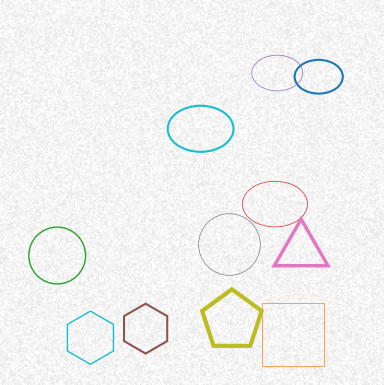[{"shape": "oval", "thickness": 1.5, "radius": 0.31, "center": [0.828, 0.801]}, {"shape": "square", "thickness": 0.5, "radius": 0.4, "center": [0.761, 0.131]}, {"shape": "circle", "thickness": 1, "radius": 0.37, "center": [0.149, 0.336]}, {"shape": "oval", "thickness": 0.5, "radius": 0.42, "center": [0.714, 0.47]}, {"shape": "oval", "thickness": 0.5, "radius": 0.33, "center": [0.72, 0.81]}, {"shape": "hexagon", "thickness": 1.5, "radius": 0.32, "center": [0.378, 0.146]}, {"shape": "triangle", "thickness": 2.5, "radius": 0.4, "center": [0.782, 0.35]}, {"shape": "circle", "thickness": 0.5, "radius": 0.4, "center": [0.596, 0.365]}, {"shape": "pentagon", "thickness": 3, "radius": 0.41, "center": [0.602, 0.167]}, {"shape": "oval", "thickness": 1.5, "radius": 0.43, "center": [0.521, 0.665]}, {"shape": "hexagon", "thickness": 1, "radius": 0.35, "center": [0.235, 0.123]}]